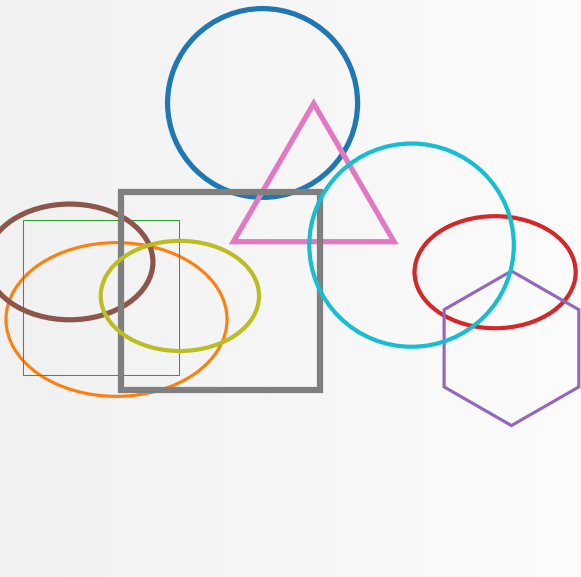[{"shape": "circle", "thickness": 2.5, "radius": 0.82, "center": [0.452, 0.821]}, {"shape": "oval", "thickness": 1.5, "radius": 0.95, "center": [0.2, 0.446]}, {"shape": "square", "thickness": 0.5, "radius": 0.67, "center": [0.174, 0.484]}, {"shape": "oval", "thickness": 2, "radius": 0.69, "center": [0.852, 0.528]}, {"shape": "hexagon", "thickness": 1.5, "radius": 0.67, "center": [0.88, 0.396]}, {"shape": "oval", "thickness": 2.5, "radius": 0.72, "center": [0.12, 0.546]}, {"shape": "triangle", "thickness": 2.5, "radius": 0.8, "center": [0.54, 0.66]}, {"shape": "square", "thickness": 3, "radius": 0.86, "center": [0.379, 0.495]}, {"shape": "oval", "thickness": 2, "radius": 0.68, "center": [0.309, 0.487]}, {"shape": "circle", "thickness": 2, "radius": 0.88, "center": [0.708, 0.575]}]